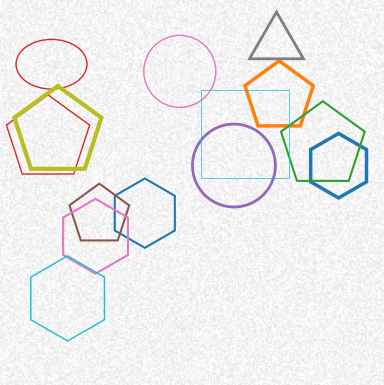[{"shape": "hexagon", "thickness": 2.5, "radius": 0.42, "center": [0.879, 0.57]}, {"shape": "hexagon", "thickness": 1.5, "radius": 0.45, "center": [0.376, 0.446]}, {"shape": "pentagon", "thickness": 2.5, "radius": 0.47, "center": [0.725, 0.749]}, {"shape": "pentagon", "thickness": 1.5, "radius": 0.57, "center": [0.839, 0.623]}, {"shape": "oval", "thickness": 1, "radius": 0.46, "center": [0.134, 0.833]}, {"shape": "pentagon", "thickness": 1, "radius": 0.57, "center": [0.125, 0.64]}, {"shape": "circle", "thickness": 2, "radius": 0.54, "center": [0.608, 0.57]}, {"shape": "pentagon", "thickness": 1.5, "radius": 0.41, "center": [0.258, 0.441]}, {"shape": "circle", "thickness": 1, "radius": 0.47, "center": [0.467, 0.815]}, {"shape": "hexagon", "thickness": 1.5, "radius": 0.49, "center": [0.248, 0.386]}, {"shape": "triangle", "thickness": 2, "radius": 0.4, "center": [0.718, 0.888]}, {"shape": "pentagon", "thickness": 3, "radius": 0.59, "center": [0.15, 0.658]}, {"shape": "hexagon", "thickness": 1, "radius": 0.55, "center": [0.176, 0.225]}, {"shape": "square", "thickness": 0.5, "radius": 0.57, "center": [0.636, 0.652]}]